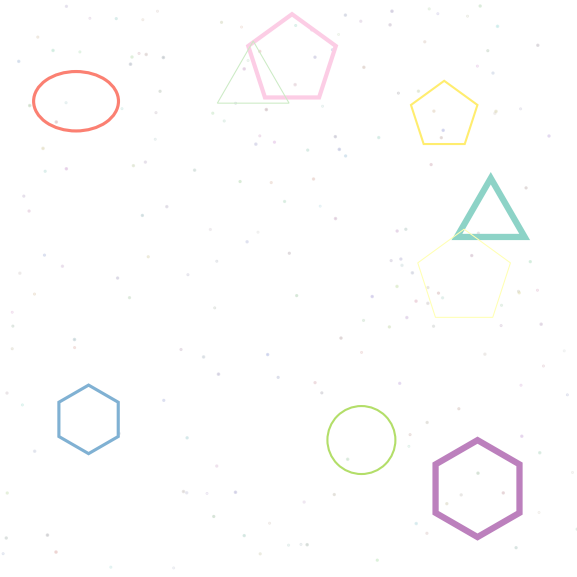[{"shape": "triangle", "thickness": 3, "radius": 0.34, "center": [0.85, 0.623]}, {"shape": "pentagon", "thickness": 0.5, "radius": 0.42, "center": [0.804, 0.518]}, {"shape": "oval", "thickness": 1.5, "radius": 0.37, "center": [0.132, 0.824]}, {"shape": "hexagon", "thickness": 1.5, "radius": 0.3, "center": [0.153, 0.273]}, {"shape": "circle", "thickness": 1, "radius": 0.29, "center": [0.626, 0.237]}, {"shape": "pentagon", "thickness": 2, "radius": 0.4, "center": [0.506, 0.895]}, {"shape": "hexagon", "thickness": 3, "radius": 0.42, "center": [0.827, 0.153]}, {"shape": "triangle", "thickness": 0.5, "radius": 0.36, "center": [0.438, 0.856]}, {"shape": "pentagon", "thickness": 1, "radius": 0.3, "center": [0.769, 0.799]}]